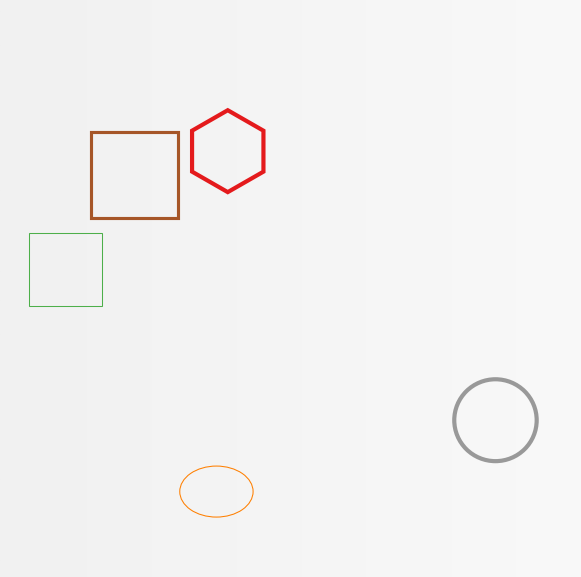[{"shape": "hexagon", "thickness": 2, "radius": 0.35, "center": [0.392, 0.737]}, {"shape": "square", "thickness": 0.5, "radius": 0.31, "center": [0.112, 0.532]}, {"shape": "oval", "thickness": 0.5, "radius": 0.32, "center": [0.372, 0.148]}, {"shape": "square", "thickness": 1.5, "radius": 0.37, "center": [0.232, 0.696]}, {"shape": "circle", "thickness": 2, "radius": 0.35, "center": [0.852, 0.271]}]